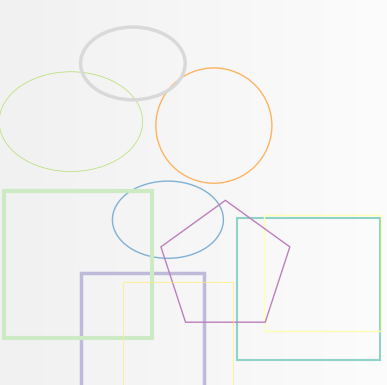[{"shape": "square", "thickness": 1.5, "radius": 0.92, "center": [0.797, 0.25]}, {"shape": "square", "thickness": 1, "radius": 0.75, "center": [0.833, 0.292]}, {"shape": "square", "thickness": 2.5, "radius": 0.79, "center": [0.368, 0.132]}, {"shape": "oval", "thickness": 1, "radius": 0.72, "center": [0.433, 0.429]}, {"shape": "circle", "thickness": 1, "radius": 0.75, "center": [0.552, 0.674]}, {"shape": "oval", "thickness": 0.5, "radius": 0.93, "center": [0.183, 0.684]}, {"shape": "oval", "thickness": 2.5, "radius": 0.67, "center": [0.343, 0.835]}, {"shape": "pentagon", "thickness": 1, "radius": 0.87, "center": [0.582, 0.305]}, {"shape": "square", "thickness": 3, "radius": 0.96, "center": [0.202, 0.313]}, {"shape": "square", "thickness": 0.5, "radius": 0.71, "center": [0.46, 0.126]}]